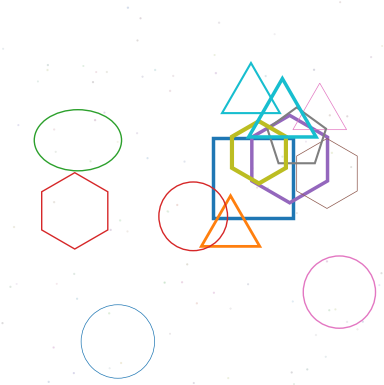[{"shape": "circle", "thickness": 0.5, "radius": 0.48, "center": [0.306, 0.113]}, {"shape": "square", "thickness": 2.5, "radius": 0.52, "center": [0.657, 0.538]}, {"shape": "triangle", "thickness": 2, "radius": 0.44, "center": [0.599, 0.404]}, {"shape": "oval", "thickness": 1, "radius": 0.57, "center": [0.202, 0.636]}, {"shape": "hexagon", "thickness": 1, "radius": 0.5, "center": [0.194, 0.452]}, {"shape": "circle", "thickness": 1, "radius": 0.45, "center": [0.502, 0.438]}, {"shape": "hexagon", "thickness": 2.5, "radius": 0.57, "center": [0.752, 0.587]}, {"shape": "hexagon", "thickness": 0.5, "radius": 0.45, "center": [0.849, 0.549]}, {"shape": "triangle", "thickness": 0.5, "radius": 0.4, "center": [0.831, 0.703]}, {"shape": "circle", "thickness": 1, "radius": 0.47, "center": [0.882, 0.241]}, {"shape": "pentagon", "thickness": 1.5, "radius": 0.4, "center": [0.771, 0.641]}, {"shape": "hexagon", "thickness": 3, "radius": 0.4, "center": [0.673, 0.604]}, {"shape": "triangle", "thickness": 1.5, "radius": 0.43, "center": [0.652, 0.75]}, {"shape": "triangle", "thickness": 2.5, "radius": 0.51, "center": [0.733, 0.695]}]